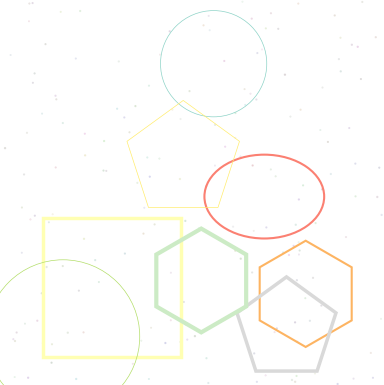[{"shape": "circle", "thickness": 0.5, "radius": 0.69, "center": [0.555, 0.835]}, {"shape": "square", "thickness": 2.5, "radius": 0.9, "center": [0.291, 0.254]}, {"shape": "oval", "thickness": 1.5, "radius": 0.78, "center": [0.686, 0.489]}, {"shape": "hexagon", "thickness": 1.5, "radius": 0.69, "center": [0.794, 0.237]}, {"shape": "circle", "thickness": 0.5, "radius": 1.0, "center": [0.164, 0.126]}, {"shape": "pentagon", "thickness": 2.5, "radius": 0.68, "center": [0.744, 0.146]}, {"shape": "hexagon", "thickness": 3, "radius": 0.67, "center": [0.523, 0.271]}, {"shape": "pentagon", "thickness": 0.5, "radius": 0.77, "center": [0.476, 0.585]}]